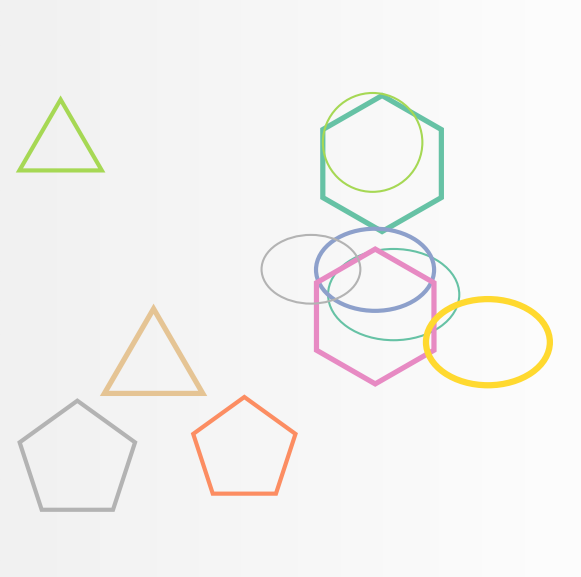[{"shape": "oval", "thickness": 1, "radius": 0.56, "center": [0.677, 0.489]}, {"shape": "hexagon", "thickness": 2.5, "radius": 0.59, "center": [0.657, 0.716]}, {"shape": "pentagon", "thickness": 2, "radius": 0.46, "center": [0.42, 0.219]}, {"shape": "oval", "thickness": 2, "radius": 0.51, "center": [0.645, 0.532]}, {"shape": "hexagon", "thickness": 2.5, "radius": 0.58, "center": [0.646, 0.451]}, {"shape": "circle", "thickness": 1, "radius": 0.43, "center": [0.641, 0.753]}, {"shape": "triangle", "thickness": 2, "radius": 0.41, "center": [0.104, 0.745]}, {"shape": "oval", "thickness": 3, "radius": 0.53, "center": [0.839, 0.407]}, {"shape": "triangle", "thickness": 2.5, "radius": 0.49, "center": [0.264, 0.367]}, {"shape": "pentagon", "thickness": 2, "radius": 0.52, "center": [0.133, 0.201]}, {"shape": "oval", "thickness": 1, "radius": 0.43, "center": [0.535, 0.533]}]